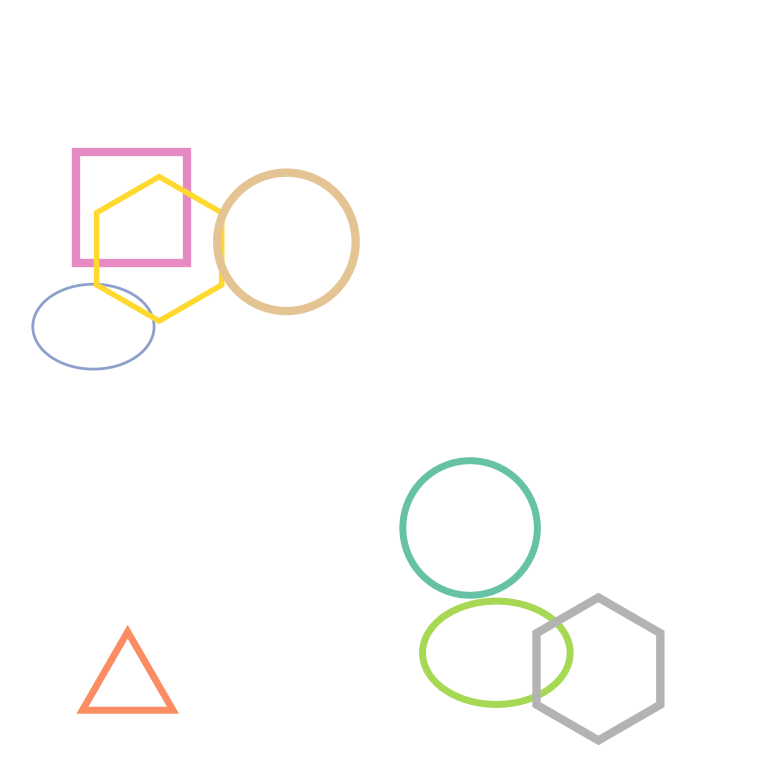[{"shape": "circle", "thickness": 2.5, "radius": 0.44, "center": [0.611, 0.314]}, {"shape": "triangle", "thickness": 2.5, "radius": 0.34, "center": [0.166, 0.112]}, {"shape": "oval", "thickness": 1, "radius": 0.39, "center": [0.121, 0.576]}, {"shape": "square", "thickness": 3, "radius": 0.36, "center": [0.171, 0.73]}, {"shape": "oval", "thickness": 2.5, "radius": 0.48, "center": [0.645, 0.152]}, {"shape": "hexagon", "thickness": 2, "radius": 0.47, "center": [0.207, 0.677]}, {"shape": "circle", "thickness": 3, "radius": 0.45, "center": [0.372, 0.686]}, {"shape": "hexagon", "thickness": 3, "radius": 0.46, "center": [0.777, 0.131]}]